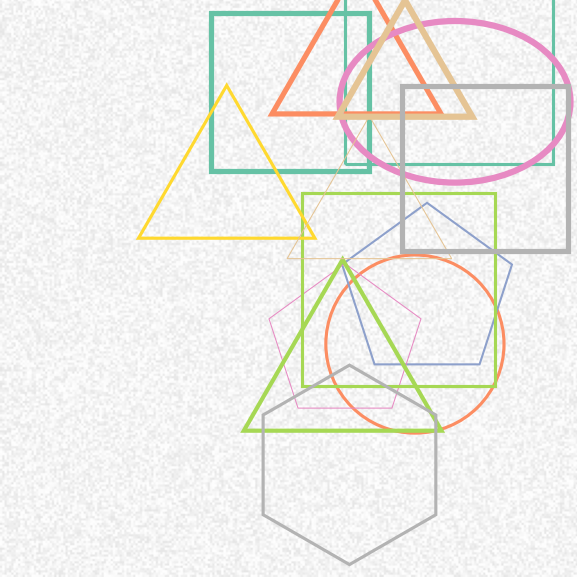[{"shape": "square", "thickness": 1.5, "radius": 0.9, "center": [0.777, 0.896]}, {"shape": "square", "thickness": 2.5, "radius": 0.68, "center": [0.502, 0.84]}, {"shape": "circle", "thickness": 1.5, "radius": 0.77, "center": [0.718, 0.403]}, {"shape": "triangle", "thickness": 2.5, "radius": 0.85, "center": [0.617, 0.886]}, {"shape": "pentagon", "thickness": 1, "radius": 0.77, "center": [0.739, 0.493]}, {"shape": "oval", "thickness": 3, "radius": 1.0, "center": [0.788, 0.823]}, {"shape": "pentagon", "thickness": 0.5, "radius": 0.69, "center": [0.597, 0.404]}, {"shape": "triangle", "thickness": 2, "radius": 0.99, "center": [0.593, 0.352]}, {"shape": "square", "thickness": 1.5, "radius": 0.84, "center": [0.69, 0.498]}, {"shape": "triangle", "thickness": 1.5, "radius": 0.88, "center": [0.393, 0.675]}, {"shape": "triangle", "thickness": 0.5, "radius": 0.82, "center": [0.64, 0.634]}, {"shape": "triangle", "thickness": 3, "radius": 0.67, "center": [0.701, 0.864]}, {"shape": "square", "thickness": 2.5, "radius": 0.72, "center": [0.84, 0.707]}, {"shape": "hexagon", "thickness": 1.5, "radius": 0.86, "center": [0.605, 0.194]}]